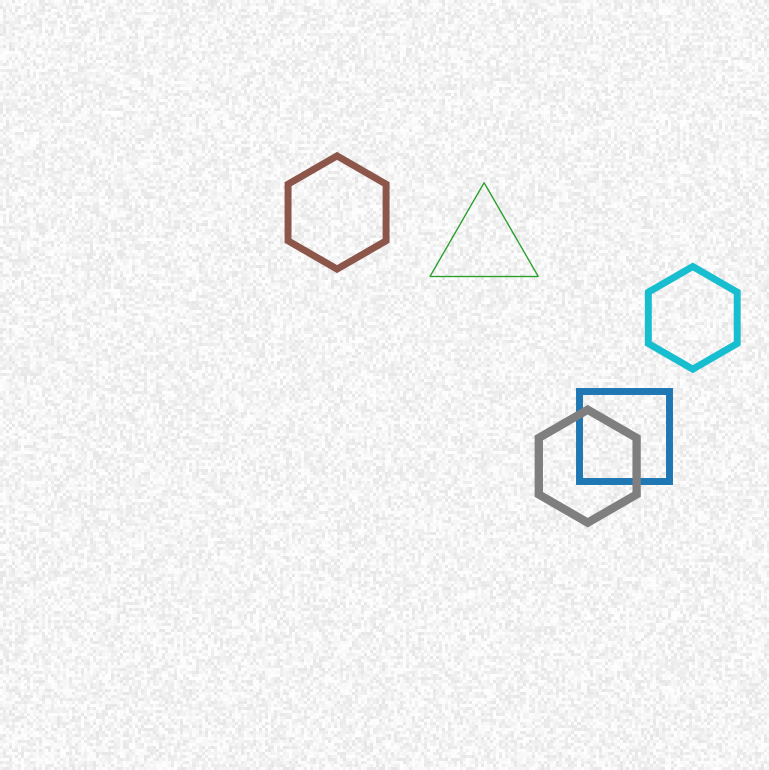[{"shape": "square", "thickness": 2.5, "radius": 0.29, "center": [0.81, 0.433]}, {"shape": "triangle", "thickness": 0.5, "radius": 0.41, "center": [0.629, 0.682]}, {"shape": "hexagon", "thickness": 2.5, "radius": 0.37, "center": [0.438, 0.724]}, {"shape": "hexagon", "thickness": 3, "radius": 0.37, "center": [0.763, 0.395]}, {"shape": "hexagon", "thickness": 2.5, "radius": 0.33, "center": [0.9, 0.587]}]